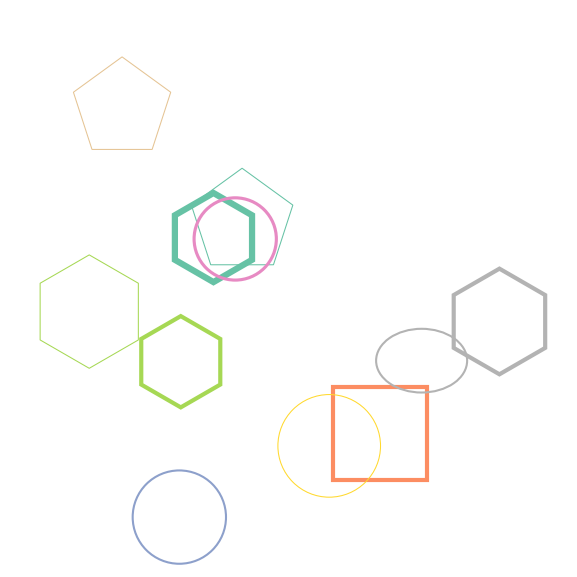[{"shape": "pentagon", "thickness": 0.5, "radius": 0.46, "center": [0.419, 0.615]}, {"shape": "hexagon", "thickness": 3, "radius": 0.39, "center": [0.37, 0.588]}, {"shape": "square", "thickness": 2, "radius": 0.4, "center": [0.658, 0.249]}, {"shape": "circle", "thickness": 1, "radius": 0.4, "center": [0.311, 0.104]}, {"shape": "circle", "thickness": 1.5, "radius": 0.36, "center": [0.407, 0.585]}, {"shape": "hexagon", "thickness": 2, "radius": 0.4, "center": [0.313, 0.373]}, {"shape": "hexagon", "thickness": 0.5, "radius": 0.49, "center": [0.155, 0.46]}, {"shape": "circle", "thickness": 0.5, "radius": 0.44, "center": [0.57, 0.227]}, {"shape": "pentagon", "thickness": 0.5, "radius": 0.44, "center": [0.211, 0.812]}, {"shape": "hexagon", "thickness": 2, "radius": 0.46, "center": [0.865, 0.442]}, {"shape": "oval", "thickness": 1, "radius": 0.39, "center": [0.73, 0.375]}]